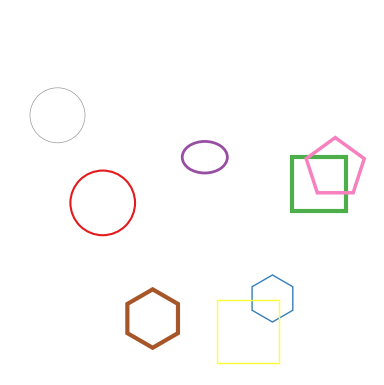[{"shape": "circle", "thickness": 1.5, "radius": 0.42, "center": [0.267, 0.473]}, {"shape": "hexagon", "thickness": 1, "radius": 0.31, "center": [0.708, 0.225]}, {"shape": "square", "thickness": 3, "radius": 0.35, "center": [0.828, 0.522]}, {"shape": "oval", "thickness": 2, "radius": 0.29, "center": [0.532, 0.592]}, {"shape": "square", "thickness": 1, "radius": 0.41, "center": [0.644, 0.139]}, {"shape": "hexagon", "thickness": 3, "radius": 0.38, "center": [0.397, 0.173]}, {"shape": "pentagon", "thickness": 2.5, "radius": 0.4, "center": [0.871, 0.563]}, {"shape": "circle", "thickness": 0.5, "radius": 0.36, "center": [0.149, 0.7]}]